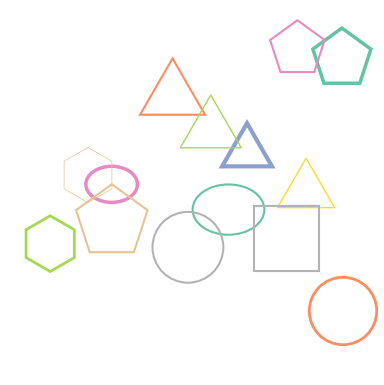[{"shape": "oval", "thickness": 1.5, "radius": 0.47, "center": [0.593, 0.456]}, {"shape": "pentagon", "thickness": 2.5, "radius": 0.4, "center": [0.888, 0.848]}, {"shape": "triangle", "thickness": 1.5, "radius": 0.49, "center": [0.448, 0.751]}, {"shape": "circle", "thickness": 2, "radius": 0.44, "center": [0.891, 0.192]}, {"shape": "triangle", "thickness": 3, "radius": 0.37, "center": [0.642, 0.605]}, {"shape": "pentagon", "thickness": 1.5, "radius": 0.37, "center": [0.772, 0.873]}, {"shape": "oval", "thickness": 2.5, "radius": 0.33, "center": [0.29, 0.521]}, {"shape": "triangle", "thickness": 1, "radius": 0.46, "center": [0.547, 0.662]}, {"shape": "hexagon", "thickness": 2, "radius": 0.36, "center": [0.13, 0.367]}, {"shape": "triangle", "thickness": 1, "radius": 0.43, "center": [0.795, 0.504]}, {"shape": "pentagon", "thickness": 1.5, "radius": 0.49, "center": [0.29, 0.424]}, {"shape": "hexagon", "thickness": 0.5, "radius": 0.36, "center": [0.229, 0.545]}, {"shape": "square", "thickness": 1.5, "radius": 0.43, "center": [0.744, 0.38]}, {"shape": "circle", "thickness": 1.5, "radius": 0.46, "center": [0.488, 0.358]}]